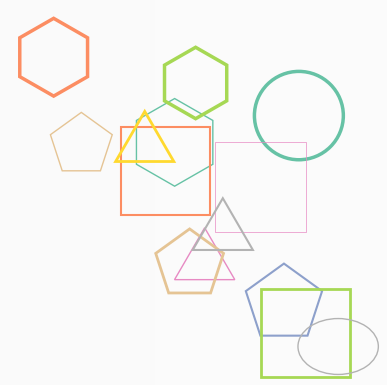[{"shape": "circle", "thickness": 2.5, "radius": 0.57, "center": [0.771, 0.7]}, {"shape": "hexagon", "thickness": 1, "radius": 0.57, "center": [0.451, 0.63]}, {"shape": "square", "thickness": 1.5, "radius": 0.57, "center": [0.427, 0.556]}, {"shape": "hexagon", "thickness": 2.5, "radius": 0.5, "center": [0.138, 0.851]}, {"shape": "pentagon", "thickness": 1.5, "radius": 0.52, "center": [0.733, 0.212]}, {"shape": "square", "thickness": 0.5, "radius": 0.58, "center": [0.672, 0.514]}, {"shape": "triangle", "thickness": 1, "radius": 0.45, "center": [0.528, 0.319]}, {"shape": "square", "thickness": 2, "radius": 0.57, "center": [0.789, 0.135]}, {"shape": "hexagon", "thickness": 2.5, "radius": 0.46, "center": [0.505, 0.784]}, {"shape": "triangle", "thickness": 2, "radius": 0.43, "center": [0.373, 0.624]}, {"shape": "pentagon", "thickness": 1, "radius": 0.42, "center": [0.21, 0.624]}, {"shape": "pentagon", "thickness": 2, "radius": 0.46, "center": [0.489, 0.313]}, {"shape": "oval", "thickness": 1, "radius": 0.52, "center": [0.873, 0.1]}, {"shape": "triangle", "thickness": 1.5, "radius": 0.45, "center": [0.575, 0.396]}]